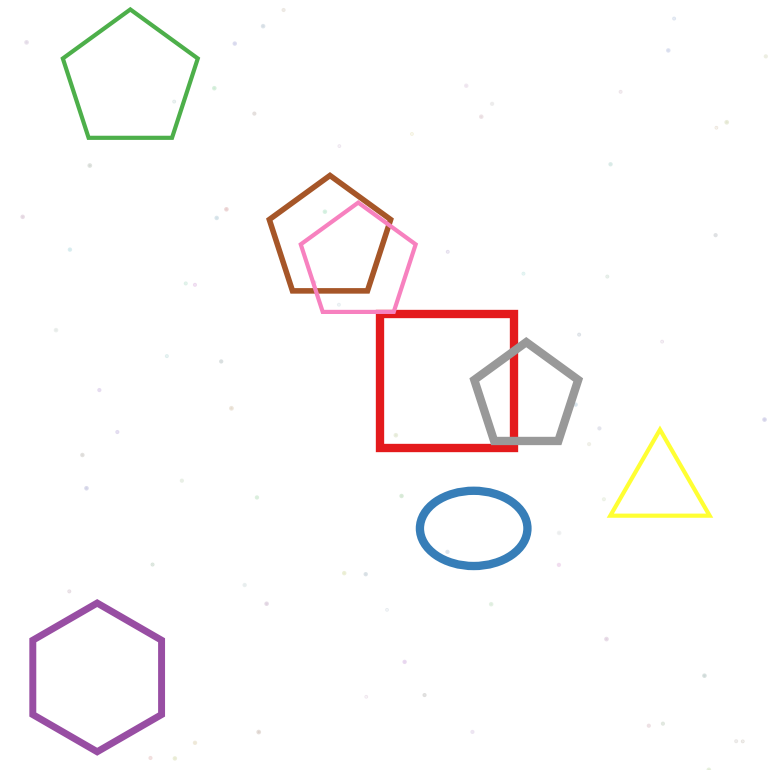[{"shape": "square", "thickness": 3, "radius": 0.44, "center": [0.58, 0.505]}, {"shape": "oval", "thickness": 3, "radius": 0.35, "center": [0.615, 0.314]}, {"shape": "pentagon", "thickness": 1.5, "radius": 0.46, "center": [0.169, 0.896]}, {"shape": "hexagon", "thickness": 2.5, "radius": 0.48, "center": [0.126, 0.12]}, {"shape": "triangle", "thickness": 1.5, "radius": 0.37, "center": [0.857, 0.368]}, {"shape": "pentagon", "thickness": 2, "radius": 0.41, "center": [0.429, 0.689]}, {"shape": "pentagon", "thickness": 1.5, "radius": 0.39, "center": [0.465, 0.658]}, {"shape": "pentagon", "thickness": 3, "radius": 0.35, "center": [0.683, 0.485]}]